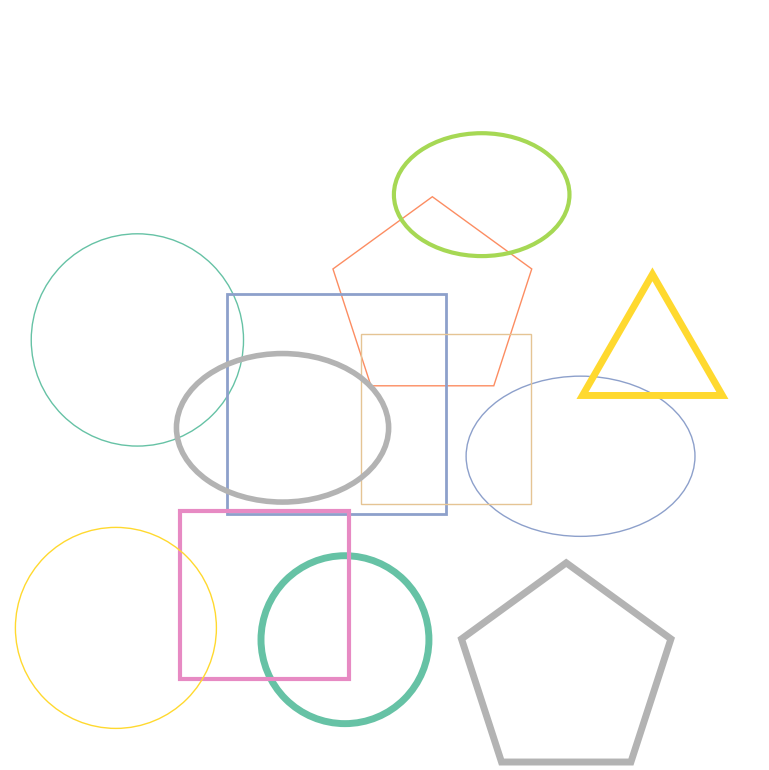[{"shape": "circle", "thickness": 0.5, "radius": 0.69, "center": [0.178, 0.559]}, {"shape": "circle", "thickness": 2.5, "radius": 0.55, "center": [0.448, 0.169]}, {"shape": "pentagon", "thickness": 0.5, "radius": 0.68, "center": [0.561, 0.609]}, {"shape": "oval", "thickness": 0.5, "radius": 0.74, "center": [0.754, 0.407]}, {"shape": "square", "thickness": 1, "radius": 0.71, "center": [0.437, 0.476]}, {"shape": "square", "thickness": 1.5, "radius": 0.55, "center": [0.344, 0.227]}, {"shape": "oval", "thickness": 1.5, "radius": 0.57, "center": [0.626, 0.747]}, {"shape": "triangle", "thickness": 2.5, "radius": 0.52, "center": [0.847, 0.539]}, {"shape": "circle", "thickness": 0.5, "radius": 0.65, "center": [0.151, 0.185]}, {"shape": "square", "thickness": 0.5, "radius": 0.55, "center": [0.579, 0.456]}, {"shape": "pentagon", "thickness": 2.5, "radius": 0.71, "center": [0.735, 0.126]}, {"shape": "oval", "thickness": 2, "radius": 0.69, "center": [0.367, 0.444]}]